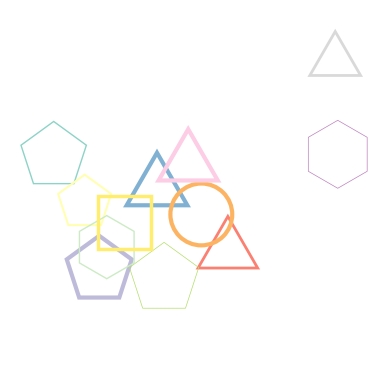[{"shape": "pentagon", "thickness": 1, "radius": 0.45, "center": [0.139, 0.595]}, {"shape": "pentagon", "thickness": 1.5, "radius": 0.36, "center": [0.22, 0.474]}, {"shape": "pentagon", "thickness": 3, "radius": 0.44, "center": [0.258, 0.299]}, {"shape": "triangle", "thickness": 2, "radius": 0.45, "center": [0.592, 0.349]}, {"shape": "triangle", "thickness": 3, "radius": 0.45, "center": [0.408, 0.512]}, {"shape": "circle", "thickness": 3, "radius": 0.4, "center": [0.523, 0.443]}, {"shape": "pentagon", "thickness": 0.5, "radius": 0.47, "center": [0.426, 0.276]}, {"shape": "triangle", "thickness": 3, "radius": 0.44, "center": [0.489, 0.576]}, {"shape": "triangle", "thickness": 2, "radius": 0.38, "center": [0.871, 0.842]}, {"shape": "hexagon", "thickness": 0.5, "radius": 0.44, "center": [0.877, 0.599]}, {"shape": "hexagon", "thickness": 1, "radius": 0.41, "center": [0.277, 0.358]}, {"shape": "square", "thickness": 2.5, "radius": 0.34, "center": [0.323, 0.422]}]